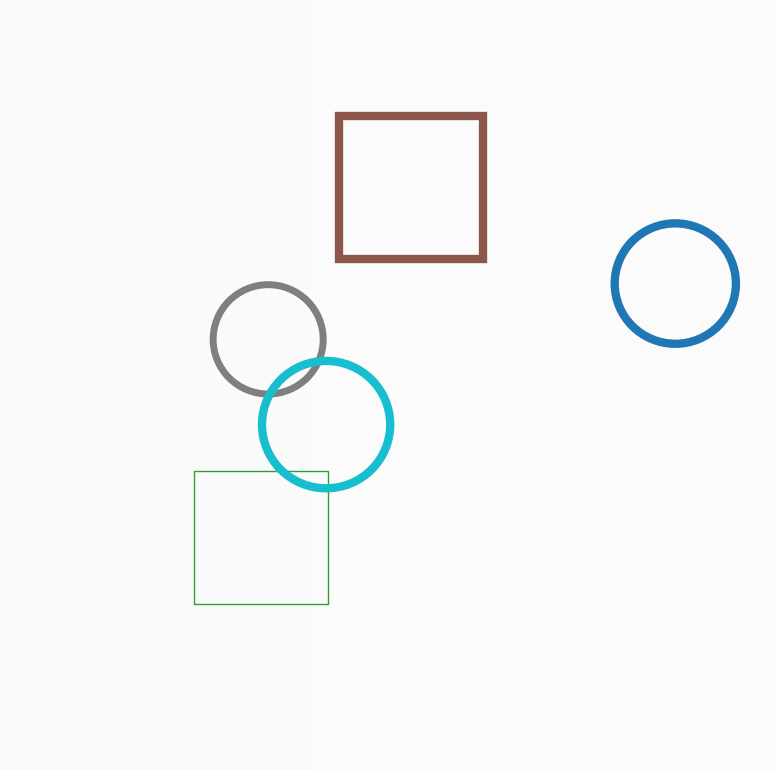[{"shape": "circle", "thickness": 3, "radius": 0.39, "center": [0.871, 0.632]}, {"shape": "square", "thickness": 0.5, "radius": 0.43, "center": [0.337, 0.302]}, {"shape": "square", "thickness": 3, "radius": 0.47, "center": [0.531, 0.756]}, {"shape": "circle", "thickness": 2.5, "radius": 0.36, "center": [0.346, 0.559]}, {"shape": "circle", "thickness": 3, "radius": 0.41, "center": [0.421, 0.449]}]